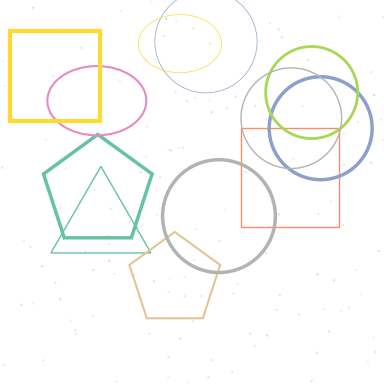[{"shape": "triangle", "thickness": 1, "radius": 0.75, "center": [0.262, 0.418]}, {"shape": "pentagon", "thickness": 2.5, "radius": 0.74, "center": [0.254, 0.502]}, {"shape": "square", "thickness": 1, "radius": 0.64, "center": [0.753, 0.539]}, {"shape": "circle", "thickness": 0.5, "radius": 0.66, "center": [0.535, 0.892]}, {"shape": "circle", "thickness": 2.5, "radius": 0.67, "center": [0.833, 0.667]}, {"shape": "oval", "thickness": 1.5, "radius": 0.64, "center": [0.252, 0.738]}, {"shape": "circle", "thickness": 2, "radius": 0.6, "center": [0.81, 0.76]}, {"shape": "square", "thickness": 3, "radius": 0.58, "center": [0.144, 0.802]}, {"shape": "oval", "thickness": 0.5, "radius": 0.54, "center": [0.467, 0.887]}, {"shape": "pentagon", "thickness": 1.5, "radius": 0.62, "center": [0.454, 0.274]}, {"shape": "circle", "thickness": 1, "radius": 0.65, "center": [0.757, 0.693]}, {"shape": "circle", "thickness": 2.5, "radius": 0.73, "center": [0.569, 0.439]}]